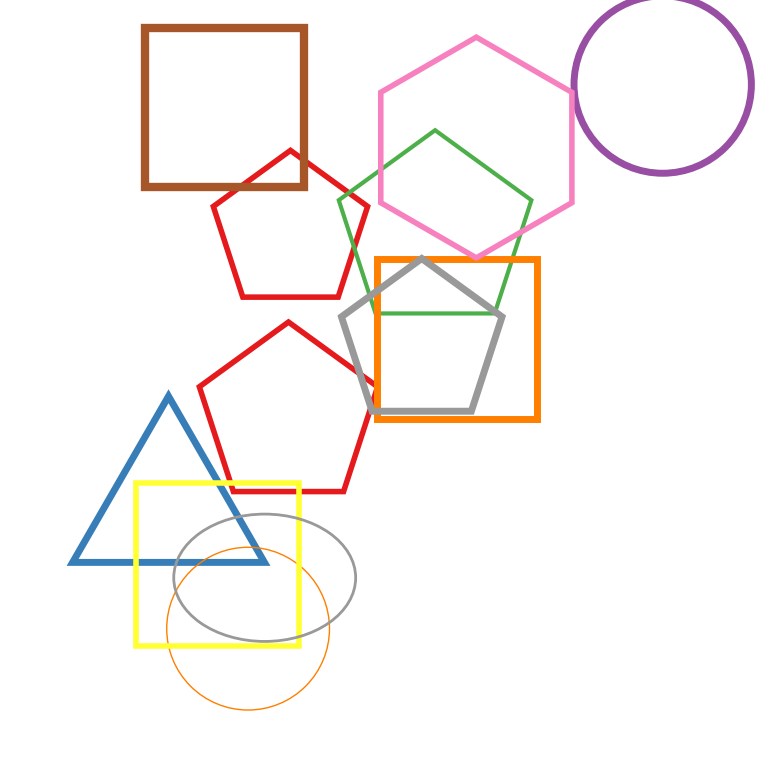[{"shape": "pentagon", "thickness": 2, "radius": 0.53, "center": [0.377, 0.699]}, {"shape": "pentagon", "thickness": 2, "radius": 0.61, "center": [0.375, 0.46]}, {"shape": "triangle", "thickness": 2.5, "radius": 0.72, "center": [0.219, 0.342]}, {"shape": "pentagon", "thickness": 1.5, "radius": 0.66, "center": [0.565, 0.699]}, {"shape": "circle", "thickness": 2.5, "radius": 0.58, "center": [0.861, 0.89]}, {"shape": "circle", "thickness": 0.5, "radius": 0.53, "center": [0.322, 0.184]}, {"shape": "square", "thickness": 2.5, "radius": 0.52, "center": [0.593, 0.559]}, {"shape": "square", "thickness": 2, "radius": 0.53, "center": [0.282, 0.267]}, {"shape": "square", "thickness": 3, "radius": 0.52, "center": [0.291, 0.86]}, {"shape": "hexagon", "thickness": 2, "radius": 0.72, "center": [0.619, 0.808]}, {"shape": "oval", "thickness": 1, "radius": 0.59, "center": [0.344, 0.25]}, {"shape": "pentagon", "thickness": 2.5, "radius": 0.55, "center": [0.548, 0.555]}]